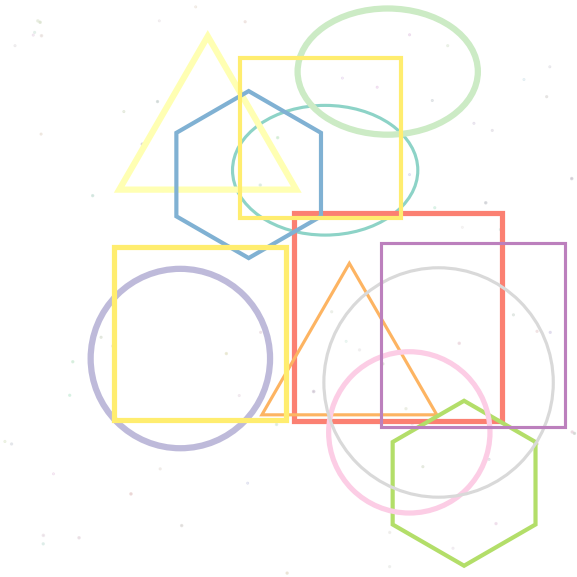[{"shape": "oval", "thickness": 1.5, "radius": 0.8, "center": [0.563, 0.704]}, {"shape": "triangle", "thickness": 3, "radius": 0.89, "center": [0.36, 0.759]}, {"shape": "circle", "thickness": 3, "radius": 0.78, "center": [0.312, 0.378]}, {"shape": "square", "thickness": 2.5, "radius": 0.9, "center": [0.688, 0.45]}, {"shape": "hexagon", "thickness": 2, "radius": 0.72, "center": [0.431, 0.697]}, {"shape": "triangle", "thickness": 1.5, "radius": 0.87, "center": [0.605, 0.368]}, {"shape": "hexagon", "thickness": 2, "radius": 0.71, "center": [0.804, 0.162]}, {"shape": "circle", "thickness": 2.5, "radius": 0.7, "center": [0.709, 0.25]}, {"shape": "circle", "thickness": 1.5, "radius": 0.99, "center": [0.759, 0.337]}, {"shape": "square", "thickness": 1.5, "radius": 0.8, "center": [0.818, 0.419]}, {"shape": "oval", "thickness": 3, "radius": 0.78, "center": [0.671, 0.875]}, {"shape": "square", "thickness": 2.5, "radius": 0.75, "center": [0.346, 0.421]}, {"shape": "square", "thickness": 2, "radius": 0.7, "center": [0.556, 0.76]}]